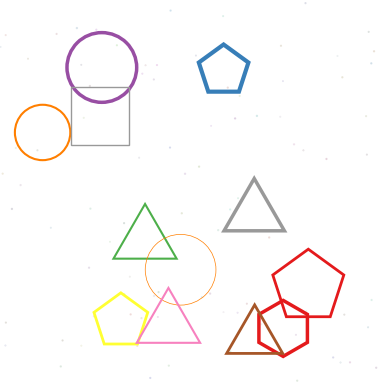[{"shape": "pentagon", "thickness": 2, "radius": 0.48, "center": [0.801, 0.256]}, {"shape": "hexagon", "thickness": 2.5, "radius": 0.36, "center": [0.735, 0.147]}, {"shape": "pentagon", "thickness": 3, "radius": 0.34, "center": [0.581, 0.817]}, {"shape": "triangle", "thickness": 1.5, "radius": 0.47, "center": [0.377, 0.375]}, {"shape": "circle", "thickness": 2.5, "radius": 0.45, "center": [0.265, 0.825]}, {"shape": "circle", "thickness": 1.5, "radius": 0.36, "center": [0.111, 0.656]}, {"shape": "circle", "thickness": 0.5, "radius": 0.46, "center": [0.469, 0.299]}, {"shape": "pentagon", "thickness": 2, "radius": 0.37, "center": [0.314, 0.166]}, {"shape": "triangle", "thickness": 2, "radius": 0.42, "center": [0.661, 0.124]}, {"shape": "triangle", "thickness": 1.5, "radius": 0.48, "center": [0.437, 0.157]}, {"shape": "triangle", "thickness": 2.5, "radius": 0.45, "center": [0.66, 0.446]}, {"shape": "square", "thickness": 1, "radius": 0.38, "center": [0.261, 0.7]}]